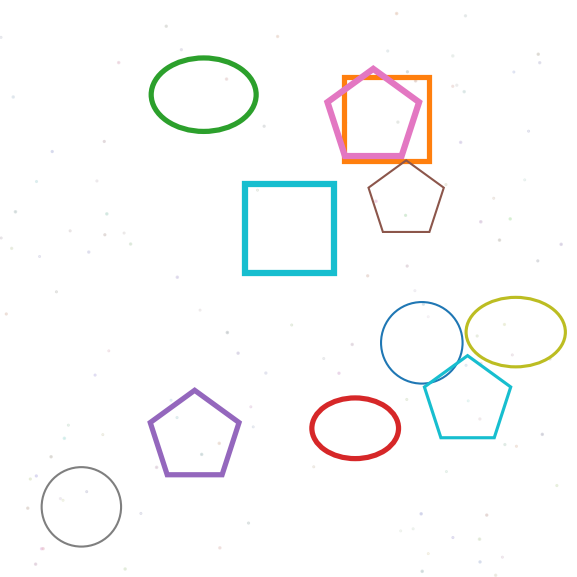[{"shape": "circle", "thickness": 1, "radius": 0.35, "center": [0.73, 0.406]}, {"shape": "square", "thickness": 2.5, "radius": 0.36, "center": [0.669, 0.793]}, {"shape": "oval", "thickness": 2.5, "radius": 0.45, "center": [0.353, 0.835]}, {"shape": "oval", "thickness": 2.5, "radius": 0.38, "center": [0.615, 0.258]}, {"shape": "pentagon", "thickness": 2.5, "radius": 0.4, "center": [0.337, 0.242]}, {"shape": "pentagon", "thickness": 1, "radius": 0.34, "center": [0.703, 0.653]}, {"shape": "pentagon", "thickness": 3, "radius": 0.42, "center": [0.646, 0.796]}, {"shape": "circle", "thickness": 1, "radius": 0.34, "center": [0.141, 0.121]}, {"shape": "oval", "thickness": 1.5, "radius": 0.43, "center": [0.893, 0.424]}, {"shape": "square", "thickness": 3, "radius": 0.39, "center": [0.501, 0.604]}, {"shape": "pentagon", "thickness": 1.5, "radius": 0.39, "center": [0.81, 0.305]}]